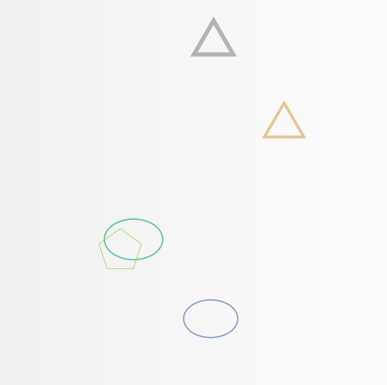[{"shape": "oval", "thickness": 1, "radius": 0.38, "center": [0.345, 0.378]}, {"shape": "oval", "thickness": 1, "radius": 0.35, "center": [0.544, 0.172]}, {"shape": "pentagon", "thickness": 0.5, "radius": 0.29, "center": [0.31, 0.349]}, {"shape": "triangle", "thickness": 2, "radius": 0.29, "center": [0.733, 0.674]}, {"shape": "triangle", "thickness": 3, "radius": 0.29, "center": [0.551, 0.888]}]